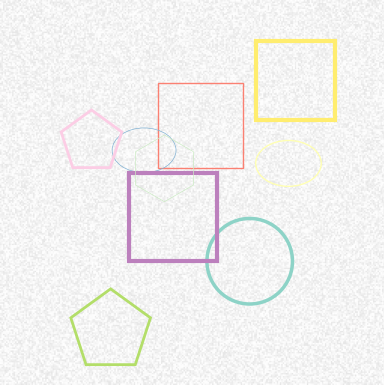[{"shape": "circle", "thickness": 2.5, "radius": 0.56, "center": [0.649, 0.321]}, {"shape": "oval", "thickness": 1, "radius": 0.43, "center": [0.749, 0.576]}, {"shape": "square", "thickness": 1, "radius": 0.55, "center": [0.52, 0.674]}, {"shape": "oval", "thickness": 0.5, "radius": 0.41, "center": [0.374, 0.61]}, {"shape": "pentagon", "thickness": 2, "radius": 0.54, "center": [0.287, 0.141]}, {"shape": "pentagon", "thickness": 2, "radius": 0.41, "center": [0.238, 0.632]}, {"shape": "square", "thickness": 3, "radius": 0.57, "center": [0.45, 0.436]}, {"shape": "hexagon", "thickness": 0.5, "radius": 0.43, "center": [0.427, 0.563]}, {"shape": "square", "thickness": 3, "radius": 0.51, "center": [0.767, 0.79]}]